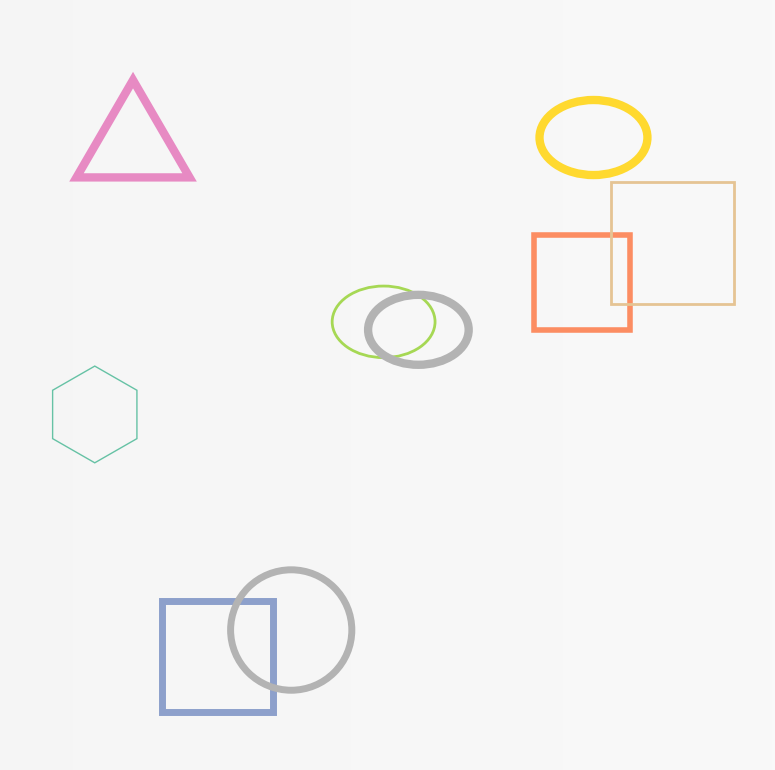[{"shape": "hexagon", "thickness": 0.5, "radius": 0.31, "center": [0.122, 0.462]}, {"shape": "square", "thickness": 2, "radius": 0.31, "center": [0.751, 0.633]}, {"shape": "square", "thickness": 2.5, "radius": 0.36, "center": [0.281, 0.148]}, {"shape": "triangle", "thickness": 3, "radius": 0.42, "center": [0.172, 0.812]}, {"shape": "oval", "thickness": 1, "radius": 0.33, "center": [0.495, 0.582]}, {"shape": "oval", "thickness": 3, "radius": 0.35, "center": [0.766, 0.821]}, {"shape": "square", "thickness": 1, "radius": 0.4, "center": [0.868, 0.684]}, {"shape": "circle", "thickness": 2.5, "radius": 0.39, "center": [0.376, 0.182]}, {"shape": "oval", "thickness": 3, "radius": 0.32, "center": [0.54, 0.572]}]